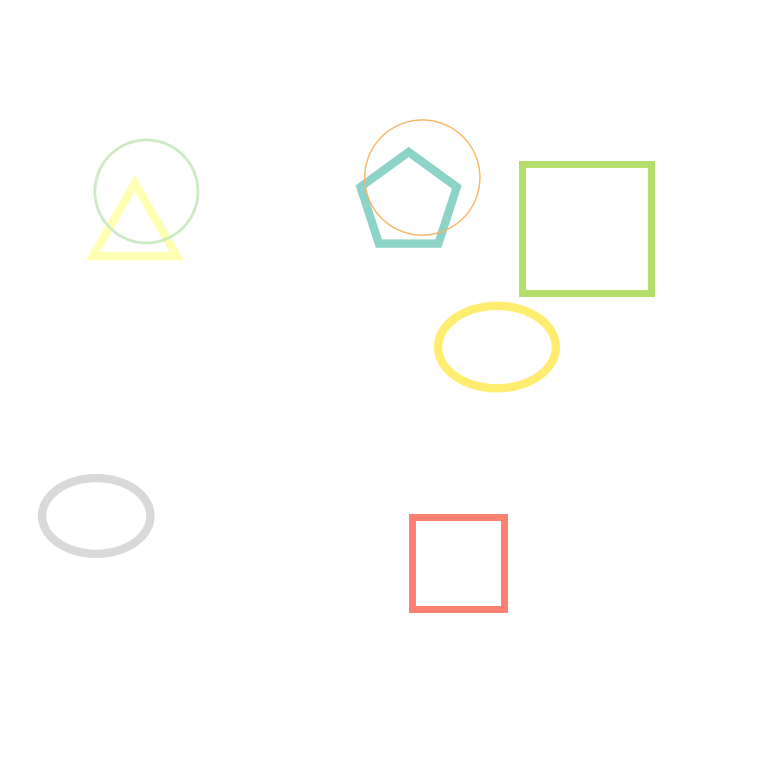[{"shape": "pentagon", "thickness": 3, "radius": 0.33, "center": [0.531, 0.737]}, {"shape": "triangle", "thickness": 3, "radius": 0.32, "center": [0.175, 0.699]}, {"shape": "square", "thickness": 2.5, "radius": 0.3, "center": [0.595, 0.269]}, {"shape": "circle", "thickness": 0.5, "radius": 0.37, "center": [0.548, 0.769]}, {"shape": "square", "thickness": 2.5, "radius": 0.42, "center": [0.762, 0.703]}, {"shape": "oval", "thickness": 3, "radius": 0.35, "center": [0.125, 0.33]}, {"shape": "circle", "thickness": 1, "radius": 0.33, "center": [0.19, 0.751]}, {"shape": "oval", "thickness": 3, "radius": 0.38, "center": [0.645, 0.549]}]